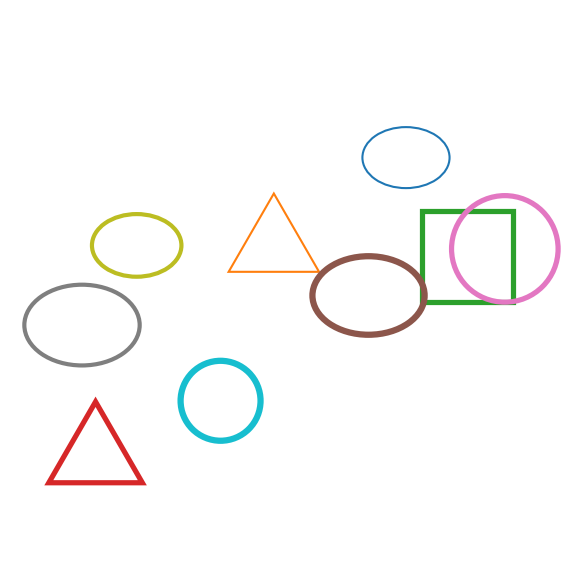[{"shape": "oval", "thickness": 1, "radius": 0.38, "center": [0.703, 0.726]}, {"shape": "triangle", "thickness": 1, "radius": 0.45, "center": [0.474, 0.574]}, {"shape": "square", "thickness": 2.5, "radius": 0.39, "center": [0.81, 0.555]}, {"shape": "triangle", "thickness": 2.5, "radius": 0.47, "center": [0.165, 0.21]}, {"shape": "oval", "thickness": 3, "radius": 0.49, "center": [0.638, 0.487]}, {"shape": "circle", "thickness": 2.5, "radius": 0.46, "center": [0.874, 0.568]}, {"shape": "oval", "thickness": 2, "radius": 0.5, "center": [0.142, 0.436]}, {"shape": "oval", "thickness": 2, "radius": 0.39, "center": [0.237, 0.574]}, {"shape": "circle", "thickness": 3, "radius": 0.35, "center": [0.382, 0.305]}]